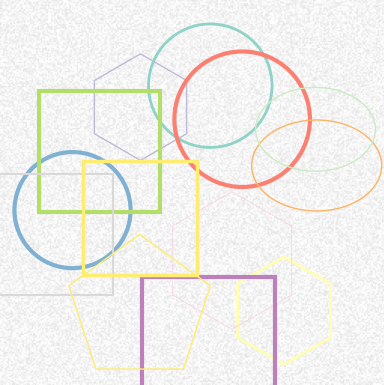[{"shape": "circle", "thickness": 2, "radius": 0.8, "center": [0.546, 0.777]}, {"shape": "hexagon", "thickness": 2, "radius": 0.7, "center": [0.738, 0.193]}, {"shape": "hexagon", "thickness": 1, "radius": 0.69, "center": [0.365, 0.722]}, {"shape": "circle", "thickness": 3, "radius": 0.88, "center": [0.629, 0.69]}, {"shape": "circle", "thickness": 3, "radius": 0.75, "center": [0.188, 0.454]}, {"shape": "oval", "thickness": 1, "radius": 0.84, "center": [0.823, 0.57]}, {"shape": "square", "thickness": 3, "radius": 0.79, "center": [0.258, 0.607]}, {"shape": "hexagon", "thickness": 0.5, "radius": 0.89, "center": [0.602, 0.323]}, {"shape": "square", "thickness": 1.5, "radius": 0.78, "center": [0.137, 0.392]}, {"shape": "square", "thickness": 3, "radius": 0.87, "center": [0.541, 0.108]}, {"shape": "oval", "thickness": 1, "radius": 0.78, "center": [0.82, 0.664]}, {"shape": "square", "thickness": 2.5, "radius": 0.74, "center": [0.364, 0.433]}, {"shape": "pentagon", "thickness": 1, "radius": 0.97, "center": [0.363, 0.198]}]